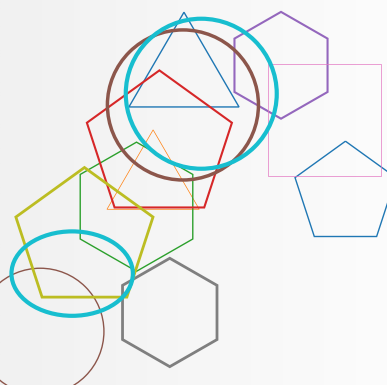[{"shape": "pentagon", "thickness": 1, "radius": 0.68, "center": [0.892, 0.496]}, {"shape": "triangle", "thickness": 1, "radius": 0.82, "center": [0.475, 0.804]}, {"shape": "triangle", "thickness": 0.5, "radius": 0.69, "center": [0.395, 0.525]}, {"shape": "hexagon", "thickness": 1, "radius": 0.84, "center": [0.352, 0.463]}, {"shape": "pentagon", "thickness": 1.5, "radius": 0.98, "center": [0.411, 0.62]}, {"shape": "hexagon", "thickness": 1.5, "radius": 0.69, "center": [0.725, 0.83]}, {"shape": "circle", "thickness": 1, "radius": 0.82, "center": [0.104, 0.139]}, {"shape": "circle", "thickness": 2.5, "radius": 0.97, "center": [0.472, 0.727]}, {"shape": "square", "thickness": 0.5, "radius": 0.72, "center": [0.838, 0.689]}, {"shape": "hexagon", "thickness": 2, "radius": 0.7, "center": [0.438, 0.188]}, {"shape": "pentagon", "thickness": 2, "radius": 0.93, "center": [0.218, 0.379]}, {"shape": "oval", "thickness": 3, "radius": 0.78, "center": [0.186, 0.289]}, {"shape": "circle", "thickness": 3, "radius": 0.97, "center": [0.519, 0.757]}]